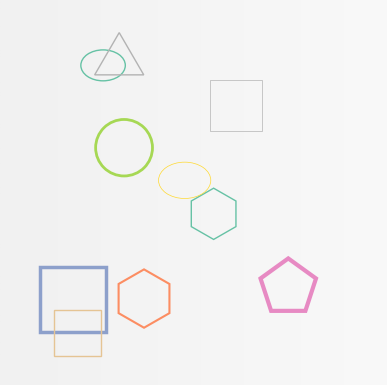[{"shape": "hexagon", "thickness": 1, "radius": 0.33, "center": [0.551, 0.445]}, {"shape": "oval", "thickness": 1, "radius": 0.29, "center": [0.266, 0.83]}, {"shape": "hexagon", "thickness": 1.5, "radius": 0.38, "center": [0.372, 0.225]}, {"shape": "square", "thickness": 2.5, "radius": 0.42, "center": [0.188, 0.221]}, {"shape": "pentagon", "thickness": 3, "radius": 0.38, "center": [0.744, 0.253]}, {"shape": "circle", "thickness": 2, "radius": 0.37, "center": [0.32, 0.616]}, {"shape": "oval", "thickness": 0.5, "radius": 0.34, "center": [0.477, 0.532]}, {"shape": "square", "thickness": 1, "radius": 0.3, "center": [0.2, 0.135]}, {"shape": "square", "thickness": 0.5, "radius": 0.33, "center": [0.608, 0.726]}, {"shape": "triangle", "thickness": 1, "radius": 0.37, "center": [0.308, 0.842]}]